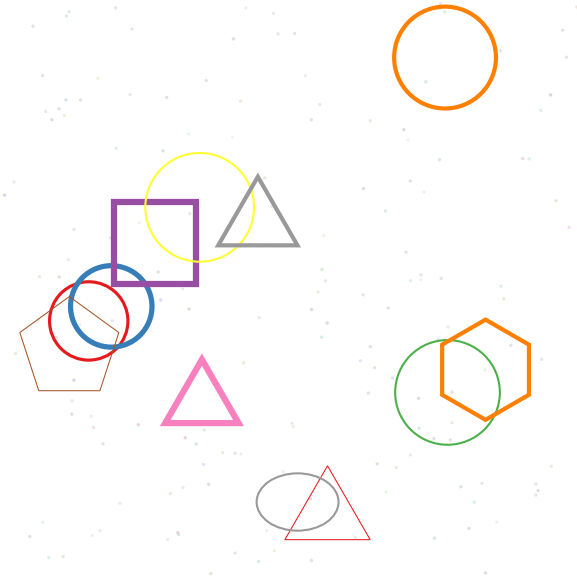[{"shape": "circle", "thickness": 1.5, "radius": 0.34, "center": [0.154, 0.443]}, {"shape": "triangle", "thickness": 0.5, "radius": 0.43, "center": [0.567, 0.107]}, {"shape": "circle", "thickness": 2.5, "radius": 0.35, "center": [0.193, 0.469]}, {"shape": "circle", "thickness": 1, "radius": 0.45, "center": [0.775, 0.32]}, {"shape": "square", "thickness": 3, "radius": 0.35, "center": [0.269, 0.578]}, {"shape": "circle", "thickness": 2, "radius": 0.44, "center": [0.771, 0.899]}, {"shape": "hexagon", "thickness": 2, "radius": 0.43, "center": [0.841, 0.359]}, {"shape": "circle", "thickness": 1, "radius": 0.47, "center": [0.346, 0.64]}, {"shape": "pentagon", "thickness": 0.5, "radius": 0.45, "center": [0.12, 0.395]}, {"shape": "triangle", "thickness": 3, "radius": 0.37, "center": [0.35, 0.303]}, {"shape": "triangle", "thickness": 2, "radius": 0.4, "center": [0.446, 0.614]}, {"shape": "oval", "thickness": 1, "radius": 0.35, "center": [0.515, 0.13]}]